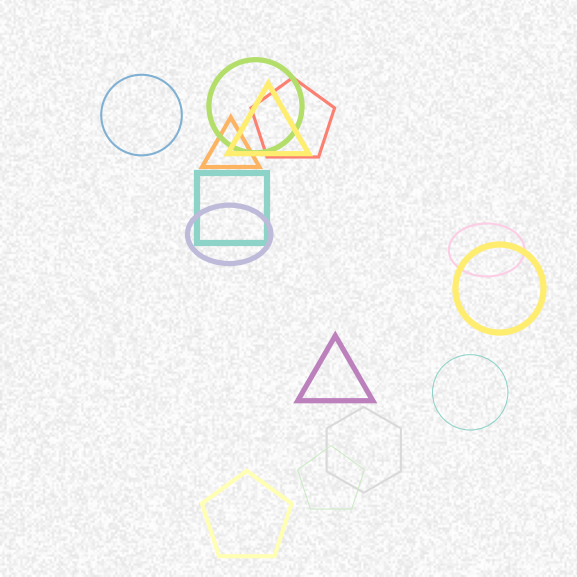[{"shape": "circle", "thickness": 0.5, "radius": 0.33, "center": [0.814, 0.32]}, {"shape": "square", "thickness": 3, "radius": 0.3, "center": [0.402, 0.639]}, {"shape": "pentagon", "thickness": 2, "radius": 0.41, "center": [0.427, 0.102]}, {"shape": "oval", "thickness": 2.5, "radius": 0.36, "center": [0.397, 0.593]}, {"shape": "pentagon", "thickness": 1.5, "radius": 0.38, "center": [0.507, 0.789]}, {"shape": "circle", "thickness": 1, "radius": 0.35, "center": [0.245, 0.8]}, {"shape": "triangle", "thickness": 2, "radius": 0.29, "center": [0.4, 0.739]}, {"shape": "circle", "thickness": 2.5, "radius": 0.4, "center": [0.442, 0.815]}, {"shape": "oval", "thickness": 1, "radius": 0.33, "center": [0.843, 0.566]}, {"shape": "hexagon", "thickness": 1, "radius": 0.37, "center": [0.63, 0.22]}, {"shape": "triangle", "thickness": 2.5, "radius": 0.38, "center": [0.581, 0.343]}, {"shape": "pentagon", "thickness": 0.5, "radius": 0.3, "center": [0.573, 0.167]}, {"shape": "triangle", "thickness": 2.5, "radius": 0.4, "center": [0.465, 0.773]}, {"shape": "circle", "thickness": 3, "radius": 0.38, "center": [0.865, 0.5]}]